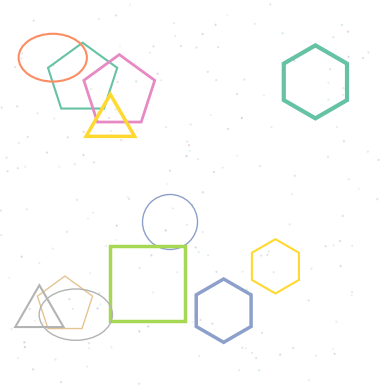[{"shape": "pentagon", "thickness": 1.5, "radius": 0.47, "center": [0.215, 0.795]}, {"shape": "hexagon", "thickness": 3, "radius": 0.47, "center": [0.819, 0.787]}, {"shape": "oval", "thickness": 1.5, "radius": 0.44, "center": [0.137, 0.85]}, {"shape": "hexagon", "thickness": 2.5, "radius": 0.41, "center": [0.581, 0.193]}, {"shape": "circle", "thickness": 1, "radius": 0.36, "center": [0.442, 0.423]}, {"shape": "pentagon", "thickness": 2, "radius": 0.48, "center": [0.31, 0.761]}, {"shape": "square", "thickness": 2.5, "radius": 0.49, "center": [0.383, 0.264]}, {"shape": "hexagon", "thickness": 1.5, "radius": 0.35, "center": [0.715, 0.308]}, {"shape": "triangle", "thickness": 2.5, "radius": 0.36, "center": [0.287, 0.682]}, {"shape": "pentagon", "thickness": 1, "radius": 0.38, "center": [0.169, 0.208]}, {"shape": "triangle", "thickness": 1.5, "radius": 0.36, "center": [0.102, 0.187]}, {"shape": "oval", "thickness": 1, "radius": 0.48, "center": [0.197, 0.183]}]